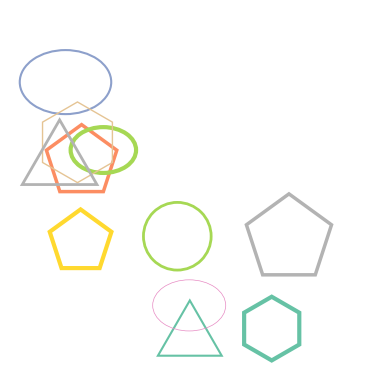[{"shape": "hexagon", "thickness": 3, "radius": 0.41, "center": [0.706, 0.147]}, {"shape": "triangle", "thickness": 1.5, "radius": 0.48, "center": [0.493, 0.124]}, {"shape": "pentagon", "thickness": 2.5, "radius": 0.48, "center": [0.212, 0.58]}, {"shape": "oval", "thickness": 1.5, "radius": 0.59, "center": [0.17, 0.787]}, {"shape": "oval", "thickness": 0.5, "radius": 0.47, "center": [0.491, 0.207]}, {"shape": "oval", "thickness": 3, "radius": 0.42, "center": [0.268, 0.61]}, {"shape": "circle", "thickness": 2, "radius": 0.44, "center": [0.461, 0.386]}, {"shape": "pentagon", "thickness": 3, "radius": 0.42, "center": [0.209, 0.372]}, {"shape": "hexagon", "thickness": 1, "radius": 0.52, "center": [0.201, 0.63]}, {"shape": "triangle", "thickness": 2, "radius": 0.56, "center": [0.155, 0.577]}, {"shape": "pentagon", "thickness": 2.5, "radius": 0.58, "center": [0.751, 0.38]}]